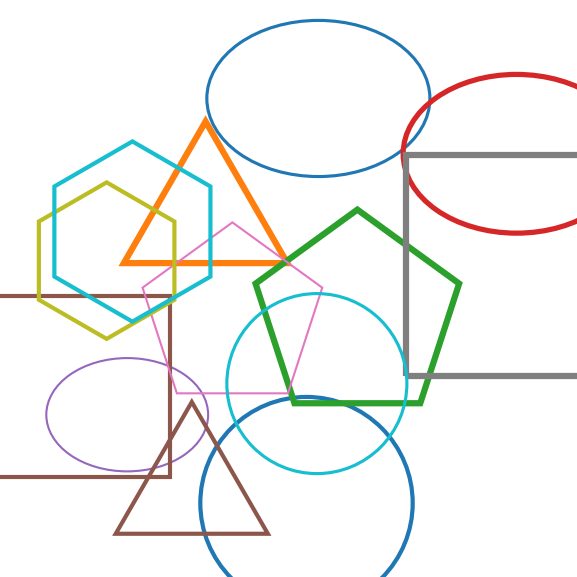[{"shape": "oval", "thickness": 1.5, "radius": 0.97, "center": [0.551, 0.829]}, {"shape": "circle", "thickness": 2, "radius": 0.92, "center": [0.531, 0.128]}, {"shape": "triangle", "thickness": 3, "radius": 0.82, "center": [0.356, 0.625]}, {"shape": "pentagon", "thickness": 3, "radius": 0.93, "center": [0.619, 0.451]}, {"shape": "oval", "thickness": 2.5, "radius": 0.98, "center": [0.894, 0.733]}, {"shape": "oval", "thickness": 1, "radius": 0.7, "center": [0.22, 0.281]}, {"shape": "triangle", "thickness": 2, "radius": 0.76, "center": [0.332, 0.151]}, {"shape": "square", "thickness": 2, "radius": 0.79, "center": [0.137, 0.33]}, {"shape": "pentagon", "thickness": 1, "radius": 0.82, "center": [0.402, 0.45]}, {"shape": "square", "thickness": 3, "radius": 0.96, "center": [0.895, 0.539]}, {"shape": "hexagon", "thickness": 2, "radius": 0.68, "center": [0.185, 0.548]}, {"shape": "circle", "thickness": 1.5, "radius": 0.78, "center": [0.549, 0.335]}, {"shape": "hexagon", "thickness": 2, "radius": 0.78, "center": [0.229, 0.598]}]